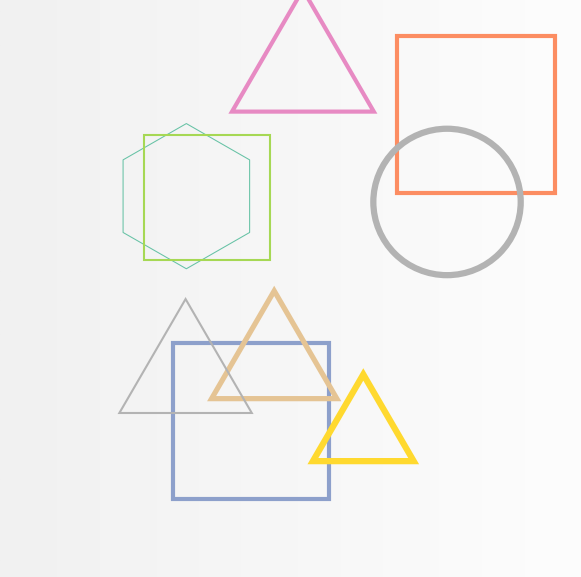[{"shape": "hexagon", "thickness": 0.5, "radius": 0.63, "center": [0.321, 0.659]}, {"shape": "square", "thickness": 2, "radius": 0.68, "center": [0.819, 0.801]}, {"shape": "square", "thickness": 2, "radius": 0.67, "center": [0.432, 0.27]}, {"shape": "triangle", "thickness": 2, "radius": 0.7, "center": [0.521, 0.876]}, {"shape": "square", "thickness": 1, "radius": 0.54, "center": [0.357, 0.658]}, {"shape": "triangle", "thickness": 3, "radius": 0.5, "center": [0.625, 0.251]}, {"shape": "triangle", "thickness": 2.5, "radius": 0.62, "center": [0.472, 0.371]}, {"shape": "circle", "thickness": 3, "radius": 0.63, "center": [0.769, 0.649]}, {"shape": "triangle", "thickness": 1, "radius": 0.66, "center": [0.319, 0.35]}]